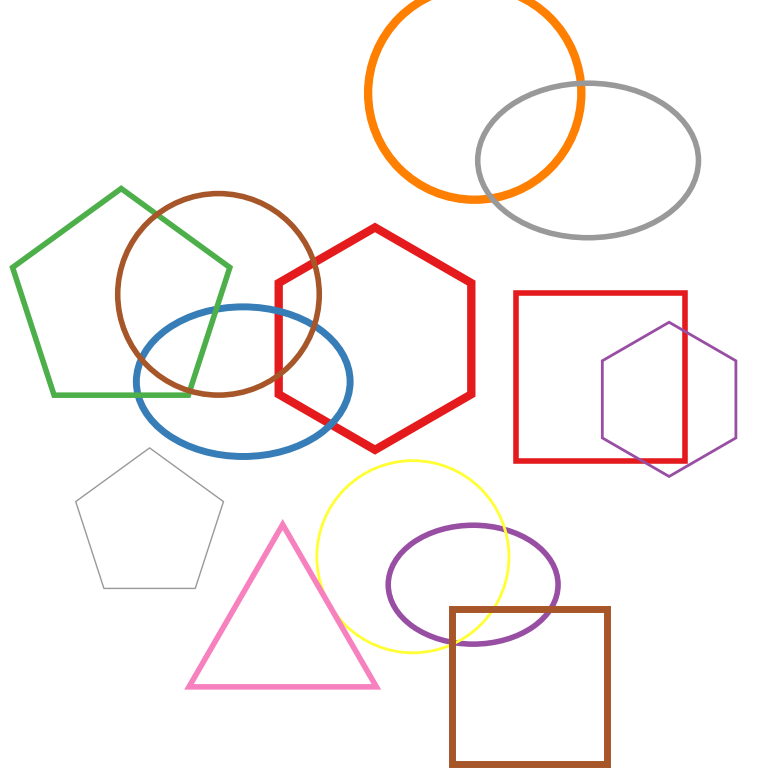[{"shape": "hexagon", "thickness": 3, "radius": 0.72, "center": [0.487, 0.56]}, {"shape": "square", "thickness": 2, "radius": 0.55, "center": [0.78, 0.51]}, {"shape": "oval", "thickness": 2.5, "radius": 0.69, "center": [0.316, 0.504]}, {"shape": "pentagon", "thickness": 2, "radius": 0.74, "center": [0.157, 0.607]}, {"shape": "hexagon", "thickness": 1, "radius": 0.5, "center": [0.869, 0.481]}, {"shape": "oval", "thickness": 2, "radius": 0.55, "center": [0.614, 0.241]}, {"shape": "circle", "thickness": 3, "radius": 0.69, "center": [0.617, 0.879]}, {"shape": "circle", "thickness": 1, "radius": 0.62, "center": [0.536, 0.277]}, {"shape": "square", "thickness": 2.5, "radius": 0.5, "center": [0.688, 0.108]}, {"shape": "circle", "thickness": 2, "radius": 0.65, "center": [0.284, 0.618]}, {"shape": "triangle", "thickness": 2, "radius": 0.7, "center": [0.367, 0.178]}, {"shape": "pentagon", "thickness": 0.5, "radius": 0.5, "center": [0.194, 0.317]}, {"shape": "oval", "thickness": 2, "radius": 0.72, "center": [0.764, 0.792]}]